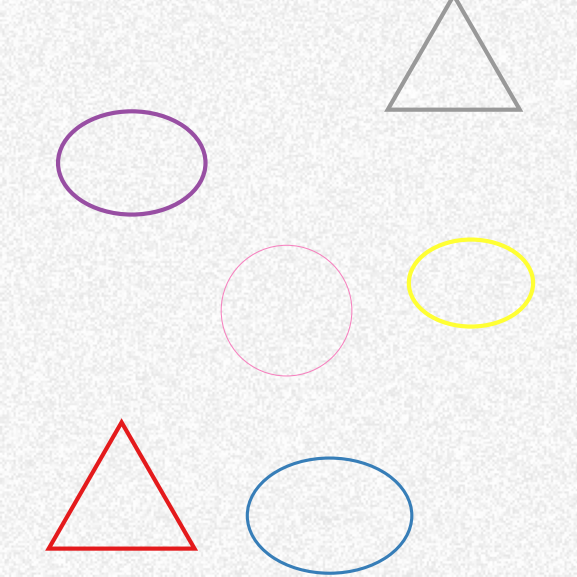[{"shape": "triangle", "thickness": 2, "radius": 0.73, "center": [0.211, 0.122]}, {"shape": "oval", "thickness": 1.5, "radius": 0.71, "center": [0.571, 0.106]}, {"shape": "oval", "thickness": 2, "radius": 0.64, "center": [0.228, 0.717]}, {"shape": "oval", "thickness": 2, "radius": 0.54, "center": [0.816, 0.509]}, {"shape": "circle", "thickness": 0.5, "radius": 0.57, "center": [0.496, 0.461]}, {"shape": "triangle", "thickness": 2, "radius": 0.66, "center": [0.786, 0.875]}]